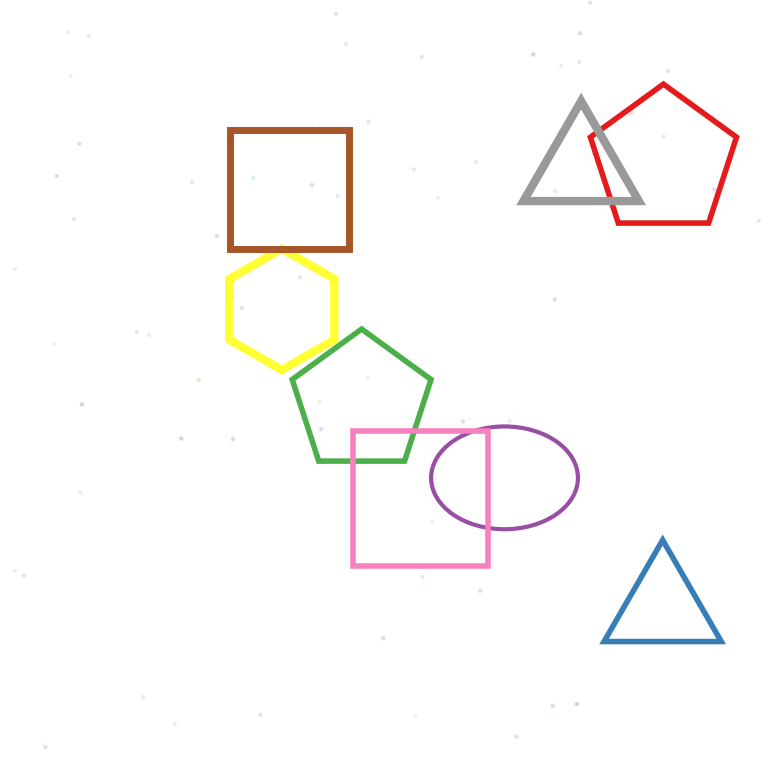[{"shape": "pentagon", "thickness": 2, "radius": 0.5, "center": [0.862, 0.791]}, {"shape": "triangle", "thickness": 2, "radius": 0.44, "center": [0.861, 0.211]}, {"shape": "pentagon", "thickness": 2, "radius": 0.47, "center": [0.47, 0.478]}, {"shape": "oval", "thickness": 1.5, "radius": 0.48, "center": [0.655, 0.379]}, {"shape": "hexagon", "thickness": 3, "radius": 0.39, "center": [0.366, 0.598]}, {"shape": "square", "thickness": 2.5, "radius": 0.39, "center": [0.376, 0.754]}, {"shape": "square", "thickness": 2, "radius": 0.44, "center": [0.546, 0.353]}, {"shape": "triangle", "thickness": 3, "radius": 0.43, "center": [0.755, 0.782]}]